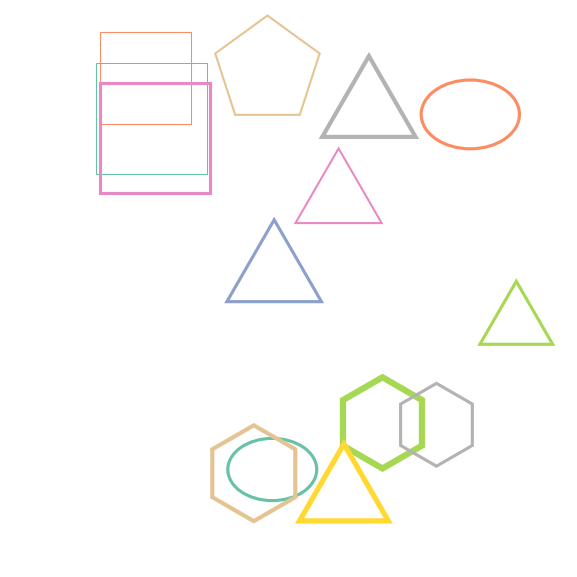[{"shape": "oval", "thickness": 1.5, "radius": 0.38, "center": [0.471, 0.186]}, {"shape": "square", "thickness": 0.5, "radius": 0.48, "center": [0.262, 0.794]}, {"shape": "square", "thickness": 0.5, "radius": 0.4, "center": [0.252, 0.865]}, {"shape": "oval", "thickness": 1.5, "radius": 0.43, "center": [0.814, 0.801]}, {"shape": "triangle", "thickness": 1.5, "radius": 0.47, "center": [0.475, 0.524]}, {"shape": "square", "thickness": 1.5, "radius": 0.48, "center": [0.269, 0.76]}, {"shape": "triangle", "thickness": 1, "radius": 0.43, "center": [0.586, 0.656]}, {"shape": "hexagon", "thickness": 3, "radius": 0.39, "center": [0.662, 0.267]}, {"shape": "triangle", "thickness": 1.5, "radius": 0.36, "center": [0.894, 0.439]}, {"shape": "triangle", "thickness": 2.5, "radius": 0.44, "center": [0.595, 0.142]}, {"shape": "pentagon", "thickness": 1, "radius": 0.48, "center": [0.463, 0.877]}, {"shape": "hexagon", "thickness": 2, "radius": 0.41, "center": [0.439, 0.18]}, {"shape": "hexagon", "thickness": 1.5, "radius": 0.36, "center": [0.756, 0.264]}, {"shape": "triangle", "thickness": 2, "radius": 0.47, "center": [0.639, 0.809]}]